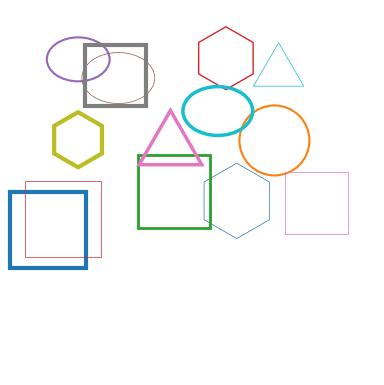[{"shape": "square", "thickness": 3, "radius": 0.49, "center": [0.124, 0.402]}, {"shape": "hexagon", "thickness": 0.5, "radius": 0.49, "center": [0.615, 0.478]}, {"shape": "circle", "thickness": 1.5, "radius": 0.45, "center": [0.713, 0.635]}, {"shape": "square", "thickness": 2, "radius": 0.47, "center": [0.452, 0.503]}, {"shape": "square", "thickness": 0.5, "radius": 0.49, "center": [0.164, 0.432]}, {"shape": "hexagon", "thickness": 1, "radius": 0.41, "center": [0.587, 0.849]}, {"shape": "oval", "thickness": 1.5, "radius": 0.41, "center": [0.203, 0.846]}, {"shape": "oval", "thickness": 0.5, "radius": 0.47, "center": [0.307, 0.797]}, {"shape": "square", "thickness": 0.5, "radius": 0.41, "center": [0.823, 0.473]}, {"shape": "triangle", "thickness": 2.5, "radius": 0.47, "center": [0.443, 0.619]}, {"shape": "square", "thickness": 3, "radius": 0.4, "center": [0.301, 0.804]}, {"shape": "hexagon", "thickness": 3, "radius": 0.36, "center": [0.203, 0.637]}, {"shape": "oval", "thickness": 2.5, "radius": 0.45, "center": [0.566, 0.712]}, {"shape": "triangle", "thickness": 0.5, "radius": 0.38, "center": [0.724, 0.814]}]